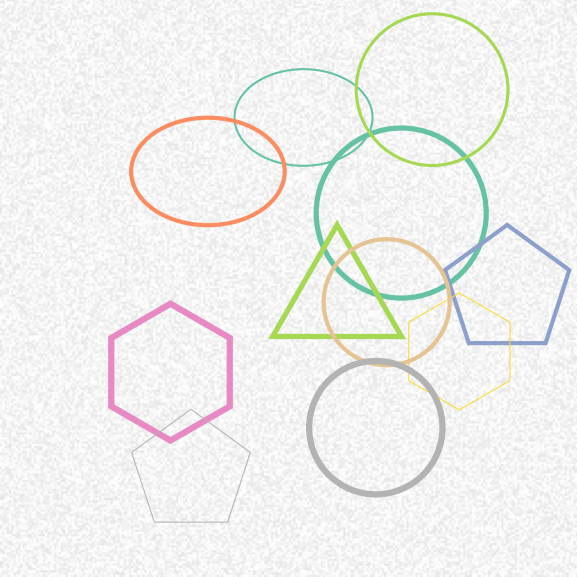[{"shape": "circle", "thickness": 2.5, "radius": 0.74, "center": [0.695, 0.63]}, {"shape": "oval", "thickness": 1, "radius": 0.6, "center": [0.526, 0.796]}, {"shape": "oval", "thickness": 2, "radius": 0.66, "center": [0.36, 0.702]}, {"shape": "pentagon", "thickness": 2, "radius": 0.57, "center": [0.878, 0.497]}, {"shape": "hexagon", "thickness": 3, "radius": 0.59, "center": [0.295, 0.355]}, {"shape": "circle", "thickness": 1.5, "radius": 0.66, "center": [0.748, 0.844]}, {"shape": "triangle", "thickness": 2.5, "radius": 0.64, "center": [0.584, 0.481]}, {"shape": "hexagon", "thickness": 0.5, "radius": 0.51, "center": [0.795, 0.391]}, {"shape": "circle", "thickness": 2, "radius": 0.55, "center": [0.67, 0.476]}, {"shape": "pentagon", "thickness": 0.5, "radius": 0.54, "center": [0.331, 0.182]}, {"shape": "circle", "thickness": 3, "radius": 0.58, "center": [0.651, 0.259]}]